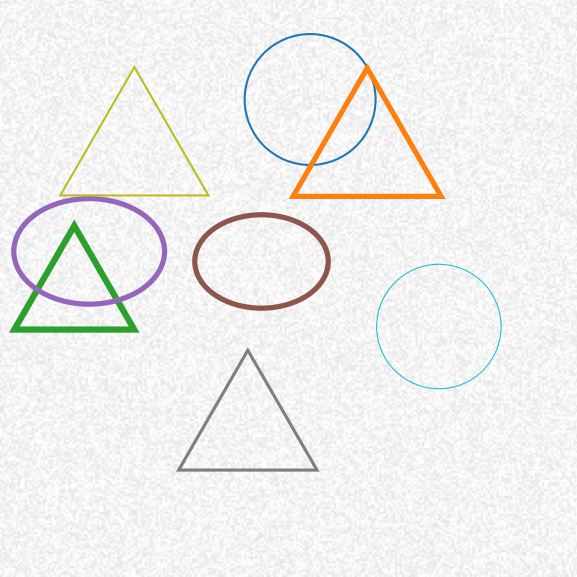[{"shape": "circle", "thickness": 1, "radius": 0.57, "center": [0.537, 0.827]}, {"shape": "triangle", "thickness": 2.5, "radius": 0.74, "center": [0.636, 0.733]}, {"shape": "triangle", "thickness": 3, "radius": 0.6, "center": [0.129, 0.488]}, {"shape": "oval", "thickness": 2.5, "radius": 0.65, "center": [0.154, 0.564]}, {"shape": "oval", "thickness": 2.5, "radius": 0.58, "center": [0.453, 0.546]}, {"shape": "triangle", "thickness": 1.5, "radius": 0.69, "center": [0.429, 0.254]}, {"shape": "triangle", "thickness": 1, "radius": 0.74, "center": [0.233, 0.735]}, {"shape": "circle", "thickness": 0.5, "radius": 0.54, "center": [0.76, 0.434]}]